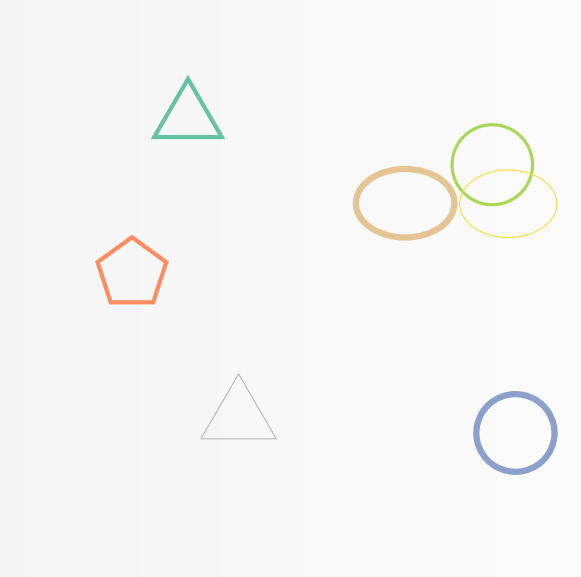[{"shape": "triangle", "thickness": 2, "radius": 0.34, "center": [0.323, 0.795]}, {"shape": "pentagon", "thickness": 2, "radius": 0.31, "center": [0.227, 0.526]}, {"shape": "circle", "thickness": 3, "radius": 0.34, "center": [0.887, 0.249]}, {"shape": "circle", "thickness": 1.5, "radius": 0.35, "center": [0.847, 0.714]}, {"shape": "oval", "thickness": 0.5, "radius": 0.42, "center": [0.874, 0.646]}, {"shape": "oval", "thickness": 3, "radius": 0.42, "center": [0.697, 0.647]}, {"shape": "triangle", "thickness": 0.5, "radius": 0.37, "center": [0.411, 0.277]}]